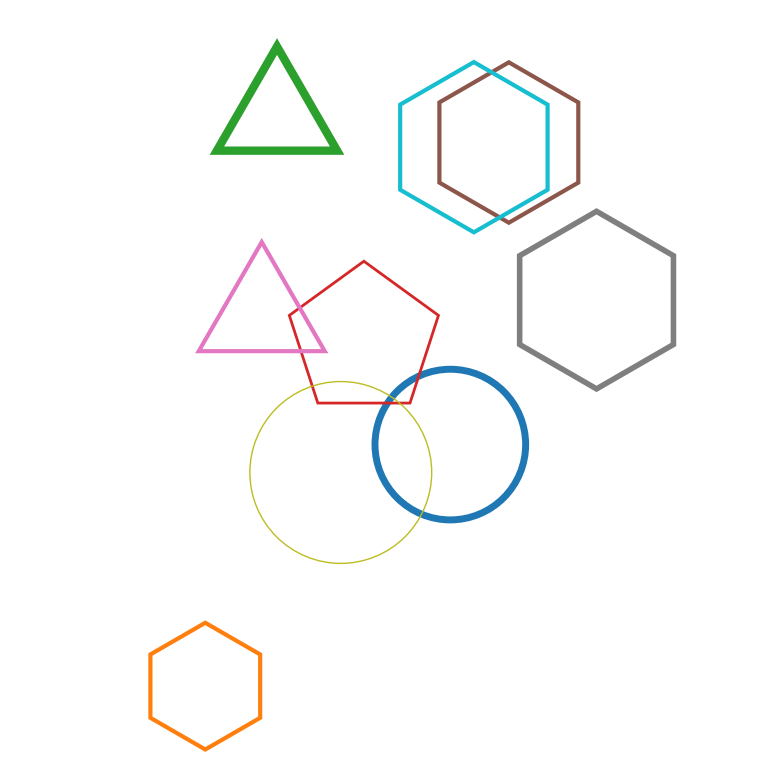[{"shape": "circle", "thickness": 2.5, "radius": 0.49, "center": [0.585, 0.423]}, {"shape": "hexagon", "thickness": 1.5, "radius": 0.41, "center": [0.267, 0.109]}, {"shape": "triangle", "thickness": 3, "radius": 0.45, "center": [0.36, 0.849]}, {"shape": "pentagon", "thickness": 1, "radius": 0.51, "center": [0.473, 0.559]}, {"shape": "hexagon", "thickness": 1.5, "radius": 0.52, "center": [0.661, 0.815]}, {"shape": "triangle", "thickness": 1.5, "radius": 0.47, "center": [0.34, 0.591]}, {"shape": "hexagon", "thickness": 2, "radius": 0.58, "center": [0.775, 0.61]}, {"shape": "circle", "thickness": 0.5, "radius": 0.59, "center": [0.443, 0.386]}, {"shape": "hexagon", "thickness": 1.5, "radius": 0.55, "center": [0.615, 0.809]}]